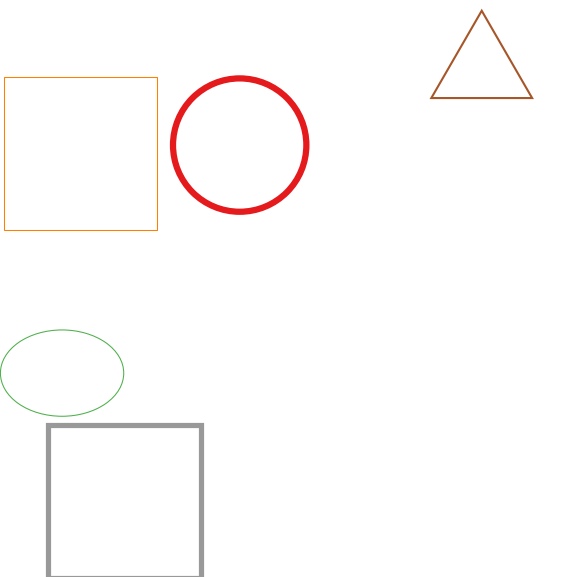[{"shape": "circle", "thickness": 3, "radius": 0.58, "center": [0.415, 0.748]}, {"shape": "oval", "thickness": 0.5, "radius": 0.53, "center": [0.107, 0.353]}, {"shape": "square", "thickness": 0.5, "radius": 0.66, "center": [0.139, 0.733]}, {"shape": "triangle", "thickness": 1, "radius": 0.5, "center": [0.834, 0.88]}, {"shape": "square", "thickness": 2.5, "radius": 0.66, "center": [0.216, 0.131]}]